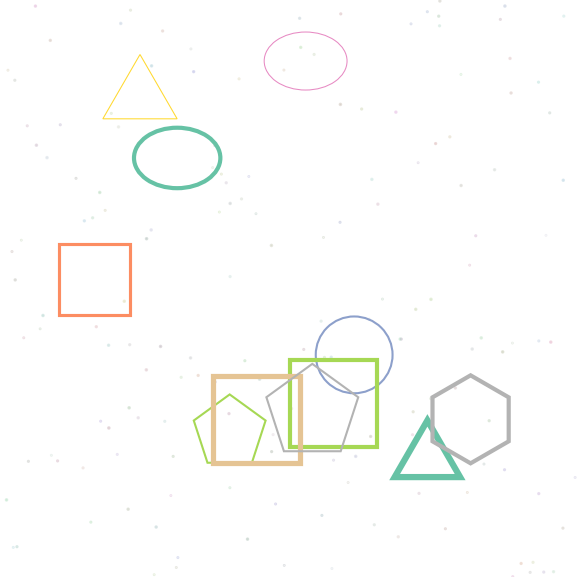[{"shape": "triangle", "thickness": 3, "radius": 0.33, "center": [0.74, 0.206]}, {"shape": "oval", "thickness": 2, "radius": 0.37, "center": [0.307, 0.726]}, {"shape": "square", "thickness": 1.5, "radius": 0.31, "center": [0.164, 0.515]}, {"shape": "circle", "thickness": 1, "radius": 0.33, "center": [0.613, 0.385]}, {"shape": "oval", "thickness": 0.5, "radius": 0.36, "center": [0.529, 0.893]}, {"shape": "square", "thickness": 2, "radius": 0.38, "center": [0.577, 0.301]}, {"shape": "pentagon", "thickness": 1, "radius": 0.33, "center": [0.398, 0.251]}, {"shape": "triangle", "thickness": 0.5, "radius": 0.37, "center": [0.242, 0.831]}, {"shape": "square", "thickness": 2.5, "radius": 0.38, "center": [0.444, 0.273]}, {"shape": "pentagon", "thickness": 1, "radius": 0.42, "center": [0.541, 0.285]}, {"shape": "hexagon", "thickness": 2, "radius": 0.38, "center": [0.815, 0.273]}]